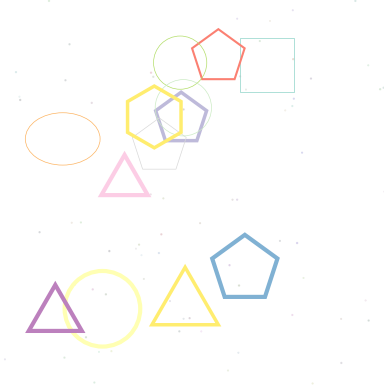[{"shape": "square", "thickness": 0.5, "radius": 0.35, "center": [0.694, 0.832]}, {"shape": "circle", "thickness": 3, "radius": 0.49, "center": [0.266, 0.198]}, {"shape": "pentagon", "thickness": 2.5, "radius": 0.35, "center": [0.47, 0.691]}, {"shape": "pentagon", "thickness": 1.5, "radius": 0.36, "center": [0.567, 0.852]}, {"shape": "pentagon", "thickness": 3, "radius": 0.45, "center": [0.636, 0.301]}, {"shape": "oval", "thickness": 0.5, "radius": 0.49, "center": [0.163, 0.639]}, {"shape": "circle", "thickness": 0.5, "radius": 0.35, "center": [0.468, 0.837]}, {"shape": "triangle", "thickness": 3, "radius": 0.35, "center": [0.324, 0.528]}, {"shape": "pentagon", "thickness": 0.5, "radius": 0.37, "center": [0.414, 0.62]}, {"shape": "triangle", "thickness": 3, "radius": 0.4, "center": [0.144, 0.18]}, {"shape": "circle", "thickness": 0.5, "radius": 0.37, "center": [0.476, 0.72]}, {"shape": "hexagon", "thickness": 2.5, "radius": 0.4, "center": [0.401, 0.696]}, {"shape": "triangle", "thickness": 2.5, "radius": 0.5, "center": [0.481, 0.206]}]